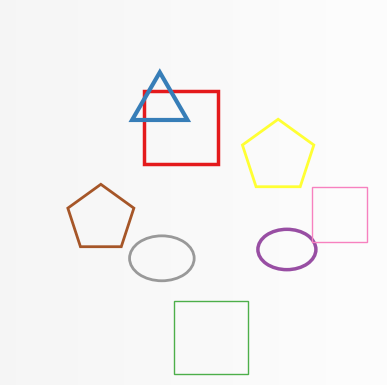[{"shape": "square", "thickness": 2.5, "radius": 0.48, "center": [0.467, 0.669]}, {"shape": "triangle", "thickness": 3, "radius": 0.41, "center": [0.412, 0.73]}, {"shape": "square", "thickness": 1, "radius": 0.48, "center": [0.545, 0.123]}, {"shape": "oval", "thickness": 2.5, "radius": 0.37, "center": [0.74, 0.352]}, {"shape": "pentagon", "thickness": 2, "radius": 0.48, "center": [0.718, 0.593]}, {"shape": "pentagon", "thickness": 2, "radius": 0.45, "center": [0.26, 0.432]}, {"shape": "square", "thickness": 1, "radius": 0.36, "center": [0.876, 0.442]}, {"shape": "oval", "thickness": 2, "radius": 0.42, "center": [0.418, 0.329]}]